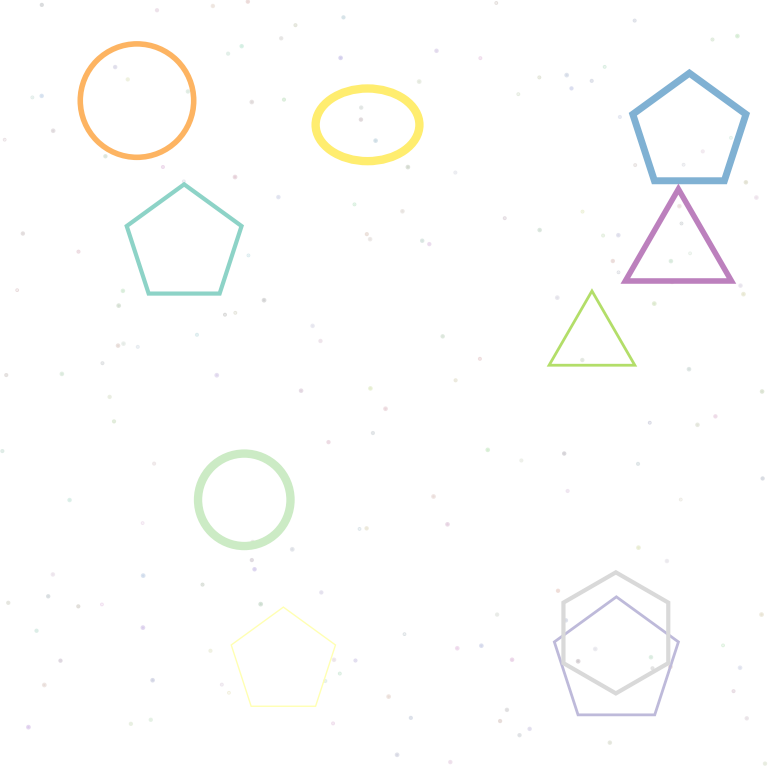[{"shape": "pentagon", "thickness": 1.5, "radius": 0.39, "center": [0.239, 0.682]}, {"shape": "pentagon", "thickness": 0.5, "radius": 0.36, "center": [0.368, 0.14]}, {"shape": "pentagon", "thickness": 1, "radius": 0.42, "center": [0.8, 0.14]}, {"shape": "pentagon", "thickness": 2.5, "radius": 0.39, "center": [0.895, 0.828]}, {"shape": "circle", "thickness": 2, "radius": 0.37, "center": [0.178, 0.869]}, {"shape": "triangle", "thickness": 1, "radius": 0.32, "center": [0.769, 0.558]}, {"shape": "hexagon", "thickness": 1.5, "radius": 0.39, "center": [0.8, 0.178]}, {"shape": "triangle", "thickness": 2, "radius": 0.4, "center": [0.881, 0.675]}, {"shape": "circle", "thickness": 3, "radius": 0.3, "center": [0.317, 0.351]}, {"shape": "oval", "thickness": 3, "radius": 0.34, "center": [0.477, 0.838]}]